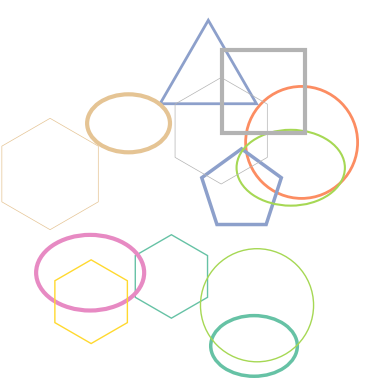[{"shape": "hexagon", "thickness": 1, "radius": 0.54, "center": [0.445, 0.282]}, {"shape": "oval", "thickness": 2.5, "radius": 0.56, "center": [0.66, 0.101]}, {"shape": "circle", "thickness": 2, "radius": 0.73, "center": [0.783, 0.63]}, {"shape": "pentagon", "thickness": 2.5, "radius": 0.54, "center": [0.627, 0.505]}, {"shape": "triangle", "thickness": 2, "radius": 0.72, "center": [0.541, 0.803]}, {"shape": "oval", "thickness": 3, "radius": 0.7, "center": [0.234, 0.292]}, {"shape": "circle", "thickness": 1, "radius": 0.73, "center": [0.668, 0.207]}, {"shape": "oval", "thickness": 1.5, "radius": 0.7, "center": [0.755, 0.564]}, {"shape": "hexagon", "thickness": 1, "radius": 0.54, "center": [0.237, 0.216]}, {"shape": "hexagon", "thickness": 0.5, "radius": 0.72, "center": [0.13, 0.548]}, {"shape": "oval", "thickness": 3, "radius": 0.54, "center": [0.334, 0.68]}, {"shape": "hexagon", "thickness": 0.5, "radius": 0.69, "center": [0.575, 0.66]}, {"shape": "square", "thickness": 3, "radius": 0.54, "center": [0.685, 0.763]}]